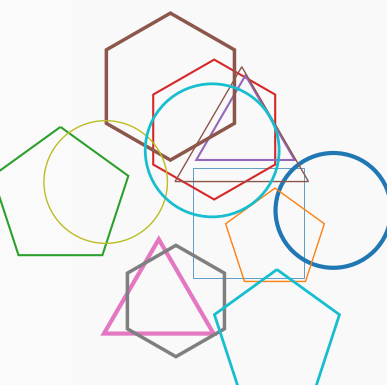[{"shape": "square", "thickness": 0.5, "radius": 0.71, "center": [0.641, 0.42]}, {"shape": "circle", "thickness": 3, "radius": 0.75, "center": [0.86, 0.454]}, {"shape": "pentagon", "thickness": 1, "radius": 0.67, "center": [0.71, 0.377]}, {"shape": "pentagon", "thickness": 1.5, "radius": 0.92, "center": [0.156, 0.486]}, {"shape": "hexagon", "thickness": 1.5, "radius": 0.91, "center": [0.553, 0.663]}, {"shape": "triangle", "thickness": 1.5, "radius": 0.73, "center": [0.633, 0.658]}, {"shape": "triangle", "thickness": 1, "radius": 0.99, "center": [0.624, 0.628]}, {"shape": "hexagon", "thickness": 2.5, "radius": 0.95, "center": [0.44, 0.775]}, {"shape": "triangle", "thickness": 3, "radius": 0.82, "center": [0.41, 0.215]}, {"shape": "hexagon", "thickness": 2.5, "radius": 0.72, "center": [0.454, 0.218]}, {"shape": "circle", "thickness": 1, "radius": 0.8, "center": [0.273, 0.527]}, {"shape": "pentagon", "thickness": 2, "radius": 0.85, "center": [0.715, 0.13]}, {"shape": "circle", "thickness": 2, "radius": 0.86, "center": [0.548, 0.609]}]